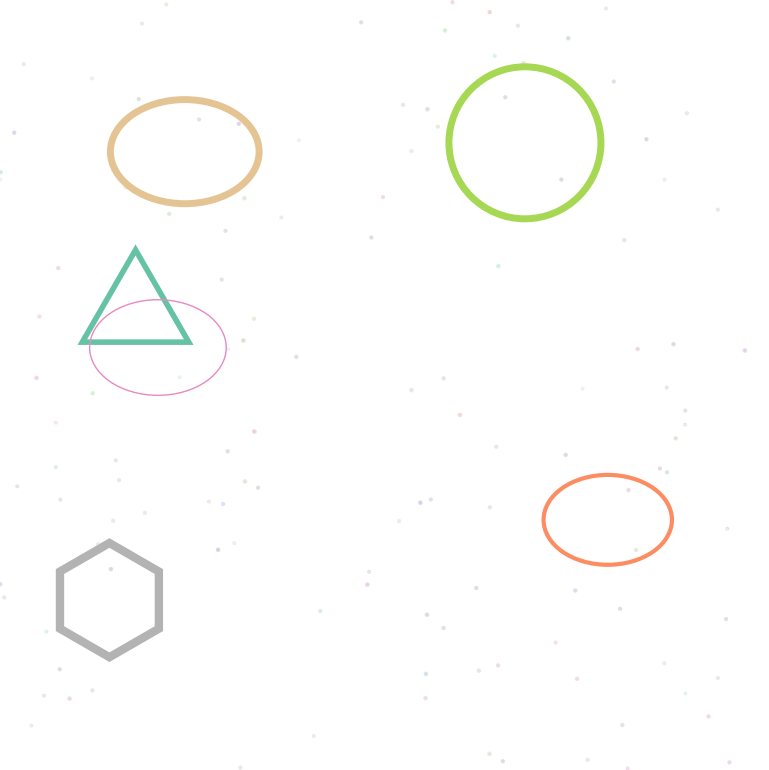[{"shape": "triangle", "thickness": 2, "radius": 0.4, "center": [0.176, 0.596]}, {"shape": "oval", "thickness": 1.5, "radius": 0.42, "center": [0.789, 0.325]}, {"shape": "oval", "thickness": 0.5, "radius": 0.44, "center": [0.205, 0.549]}, {"shape": "circle", "thickness": 2.5, "radius": 0.49, "center": [0.682, 0.815]}, {"shape": "oval", "thickness": 2.5, "radius": 0.48, "center": [0.24, 0.803]}, {"shape": "hexagon", "thickness": 3, "radius": 0.37, "center": [0.142, 0.221]}]